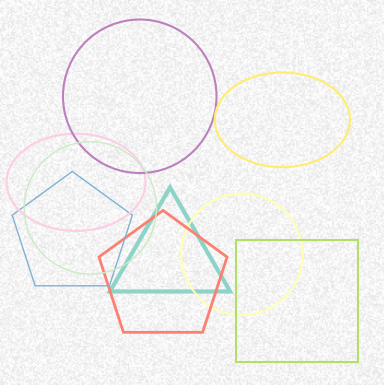[{"shape": "triangle", "thickness": 3, "radius": 0.9, "center": [0.442, 0.333]}, {"shape": "circle", "thickness": 1.5, "radius": 0.79, "center": [0.628, 0.34]}, {"shape": "pentagon", "thickness": 2, "radius": 0.87, "center": [0.423, 0.278]}, {"shape": "pentagon", "thickness": 1, "radius": 0.82, "center": [0.188, 0.39]}, {"shape": "square", "thickness": 1.5, "radius": 0.8, "center": [0.772, 0.218]}, {"shape": "oval", "thickness": 1.5, "radius": 0.9, "center": [0.197, 0.526]}, {"shape": "circle", "thickness": 1.5, "radius": 1.0, "center": [0.363, 0.75]}, {"shape": "circle", "thickness": 1, "radius": 0.86, "center": [0.235, 0.46]}, {"shape": "oval", "thickness": 1.5, "radius": 0.88, "center": [0.734, 0.689]}]